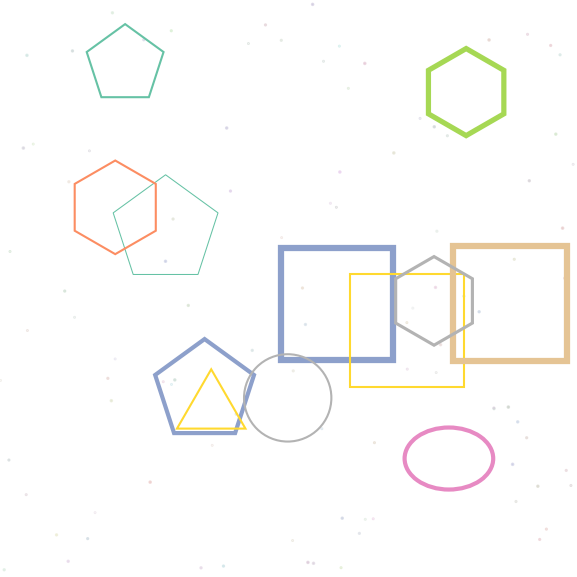[{"shape": "pentagon", "thickness": 1, "radius": 0.35, "center": [0.217, 0.887]}, {"shape": "pentagon", "thickness": 0.5, "radius": 0.48, "center": [0.287, 0.601]}, {"shape": "hexagon", "thickness": 1, "radius": 0.41, "center": [0.2, 0.64]}, {"shape": "square", "thickness": 3, "radius": 0.49, "center": [0.584, 0.473]}, {"shape": "pentagon", "thickness": 2, "radius": 0.45, "center": [0.354, 0.322]}, {"shape": "oval", "thickness": 2, "radius": 0.38, "center": [0.777, 0.205]}, {"shape": "hexagon", "thickness": 2.5, "radius": 0.38, "center": [0.807, 0.84]}, {"shape": "triangle", "thickness": 1, "radius": 0.34, "center": [0.366, 0.291]}, {"shape": "square", "thickness": 1, "radius": 0.49, "center": [0.704, 0.427]}, {"shape": "square", "thickness": 3, "radius": 0.5, "center": [0.883, 0.474]}, {"shape": "hexagon", "thickness": 1.5, "radius": 0.38, "center": [0.752, 0.478]}, {"shape": "circle", "thickness": 1, "radius": 0.38, "center": [0.498, 0.31]}]